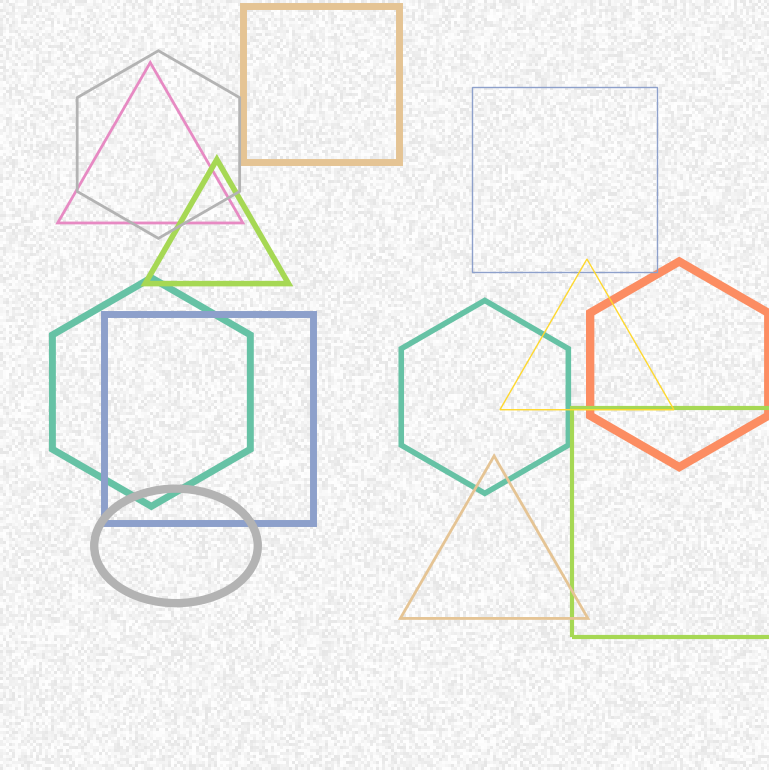[{"shape": "hexagon", "thickness": 2.5, "radius": 0.74, "center": [0.197, 0.491]}, {"shape": "hexagon", "thickness": 2, "radius": 0.63, "center": [0.63, 0.485]}, {"shape": "hexagon", "thickness": 3, "radius": 0.67, "center": [0.882, 0.527]}, {"shape": "square", "thickness": 2.5, "radius": 0.68, "center": [0.271, 0.456]}, {"shape": "square", "thickness": 0.5, "radius": 0.6, "center": [0.733, 0.767]}, {"shape": "triangle", "thickness": 1, "radius": 0.69, "center": [0.195, 0.78]}, {"shape": "triangle", "thickness": 2, "radius": 0.54, "center": [0.282, 0.685]}, {"shape": "square", "thickness": 1.5, "radius": 0.74, "center": [0.892, 0.322]}, {"shape": "triangle", "thickness": 0.5, "radius": 0.65, "center": [0.762, 0.533]}, {"shape": "square", "thickness": 2.5, "radius": 0.51, "center": [0.417, 0.891]}, {"shape": "triangle", "thickness": 1, "radius": 0.7, "center": [0.642, 0.267]}, {"shape": "oval", "thickness": 3, "radius": 0.53, "center": [0.229, 0.291]}, {"shape": "hexagon", "thickness": 1, "radius": 0.61, "center": [0.206, 0.812]}]